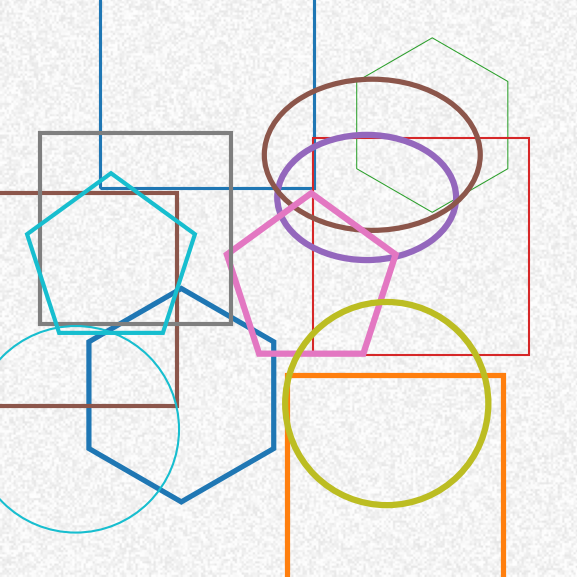[{"shape": "hexagon", "thickness": 2.5, "radius": 0.92, "center": [0.314, 0.315]}, {"shape": "square", "thickness": 1.5, "radius": 0.93, "center": [0.359, 0.858]}, {"shape": "square", "thickness": 2.5, "radius": 0.93, "center": [0.684, 0.163]}, {"shape": "hexagon", "thickness": 0.5, "radius": 0.76, "center": [0.749, 0.783]}, {"shape": "square", "thickness": 1, "radius": 0.94, "center": [0.729, 0.572]}, {"shape": "oval", "thickness": 3, "radius": 0.77, "center": [0.635, 0.657]}, {"shape": "square", "thickness": 2, "radius": 0.92, "center": [0.123, 0.481]}, {"shape": "oval", "thickness": 2.5, "radius": 0.93, "center": [0.645, 0.731]}, {"shape": "pentagon", "thickness": 3, "radius": 0.77, "center": [0.539, 0.511]}, {"shape": "square", "thickness": 2, "radius": 0.83, "center": [0.234, 0.604]}, {"shape": "circle", "thickness": 3, "radius": 0.88, "center": [0.67, 0.3]}, {"shape": "pentagon", "thickness": 2, "radius": 0.76, "center": [0.192, 0.546]}, {"shape": "circle", "thickness": 1, "radius": 0.89, "center": [0.131, 0.256]}]